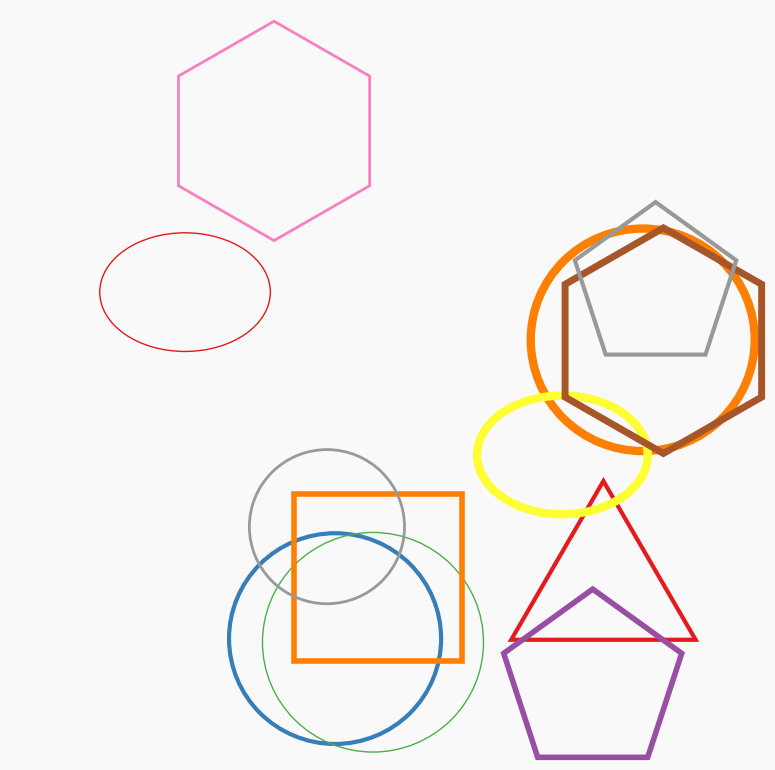[{"shape": "triangle", "thickness": 1.5, "radius": 0.69, "center": [0.779, 0.238]}, {"shape": "oval", "thickness": 0.5, "radius": 0.55, "center": [0.239, 0.621]}, {"shape": "circle", "thickness": 1.5, "radius": 0.68, "center": [0.432, 0.171]}, {"shape": "circle", "thickness": 0.5, "radius": 0.71, "center": [0.481, 0.166]}, {"shape": "pentagon", "thickness": 2, "radius": 0.6, "center": [0.765, 0.114]}, {"shape": "circle", "thickness": 3, "radius": 0.72, "center": [0.829, 0.559]}, {"shape": "square", "thickness": 2, "radius": 0.54, "center": [0.487, 0.25]}, {"shape": "oval", "thickness": 3, "radius": 0.55, "center": [0.726, 0.409]}, {"shape": "hexagon", "thickness": 2.5, "radius": 0.73, "center": [0.856, 0.558]}, {"shape": "hexagon", "thickness": 1, "radius": 0.71, "center": [0.354, 0.83]}, {"shape": "pentagon", "thickness": 1.5, "radius": 0.55, "center": [0.846, 0.628]}, {"shape": "circle", "thickness": 1, "radius": 0.5, "center": [0.422, 0.316]}]